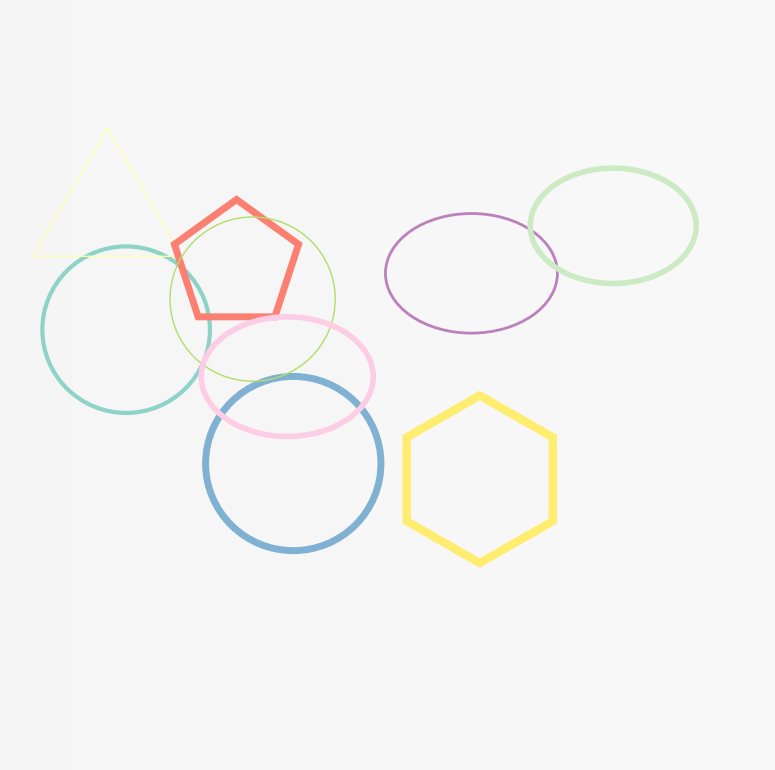[{"shape": "circle", "thickness": 1.5, "radius": 0.54, "center": [0.163, 0.572]}, {"shape": "triangle", "thickness": 0.5, "radius": 0.55, "center": [0.139, 0.723]}, {"shape": "pentagon", "thickness": 2.5, "radius": 0.42, "center": [0.305, 0.657]}, {"shape": "circle", "thickness": 2.5, "radius": 0.57, "center": [0.378, 0.398]}, {"shape": "circle", "thickness": 0.5, "radius": 0.53, "center": [0.326, 0.612]}, {"shape": "oval", "thickness": 2, "radius": 0.55, "center": [0.371, 0.511]}, {"shape": "oval", "thickness": 1, "radius": 0.55, "center": [0.608, 0.645]}, {"shape": "oval", "thickness": 2, "radius": 0.54, "center": [0.791, 0.707]}, {"shape": "hexagon", "thickness": 3, "radius": 0.54, "center": [0.619, 0.378]}]